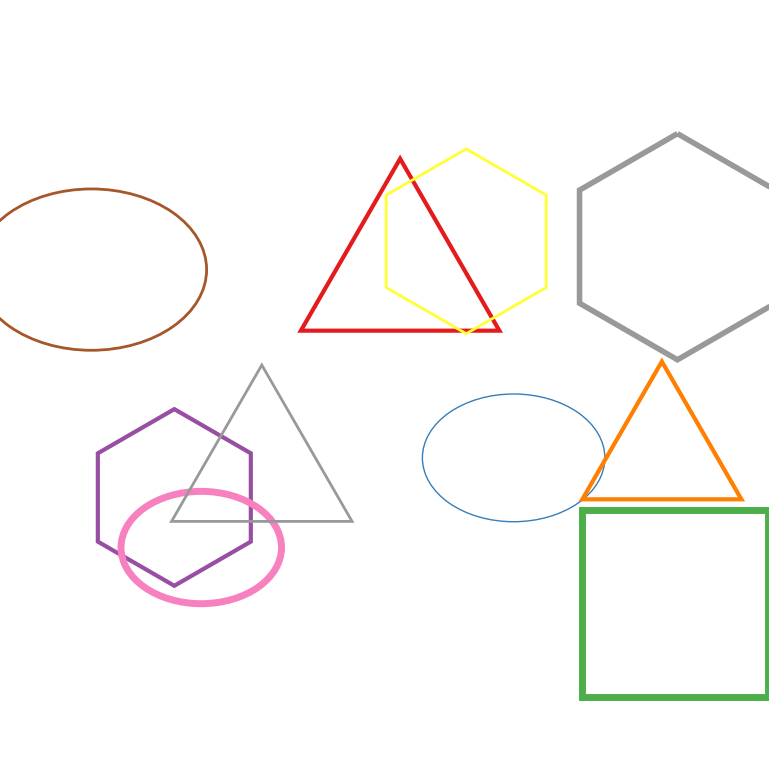[{"shape": "triangle", "thickness": 1.5, "radius": 0.74, "center": [0.52, 0.645]}, {"shape": "oval", "thickness": 0.5, "radius": 0.59, "center": [0.667, 0.405]}, {"shape": "square", "thickness": 2.5, "radius": 0.6, "center": [0.877, 0.216]}, {"shape": "hexagon", "thickness": 1.5, "radius": 0.57, "center": [0.226, 0.354]}, {"shape": "triangle", "thickness": 1.5, "radius": 0.6, "center": [0.86, 0.411]}, {"shape": "hexagon", "thickness": 1, "radius": 0.6, "center": [0.605, 0.687]}, {"shape": "oval", "thickness": 1, "radius": 0.75, "center": [0.119, 0.65]}, {"shape": "oval", "thickness": 2.5, "radius": 0.52, "center": [0.261, 0.289]}, {"shape": "triangle", "thickness": 1, "radius": 0.68, "center": [0.34, 0.391]}, {"shape": "hexagon", "thickness": 2, "radius": 0.73, "center": [0.88, 0.68]}]